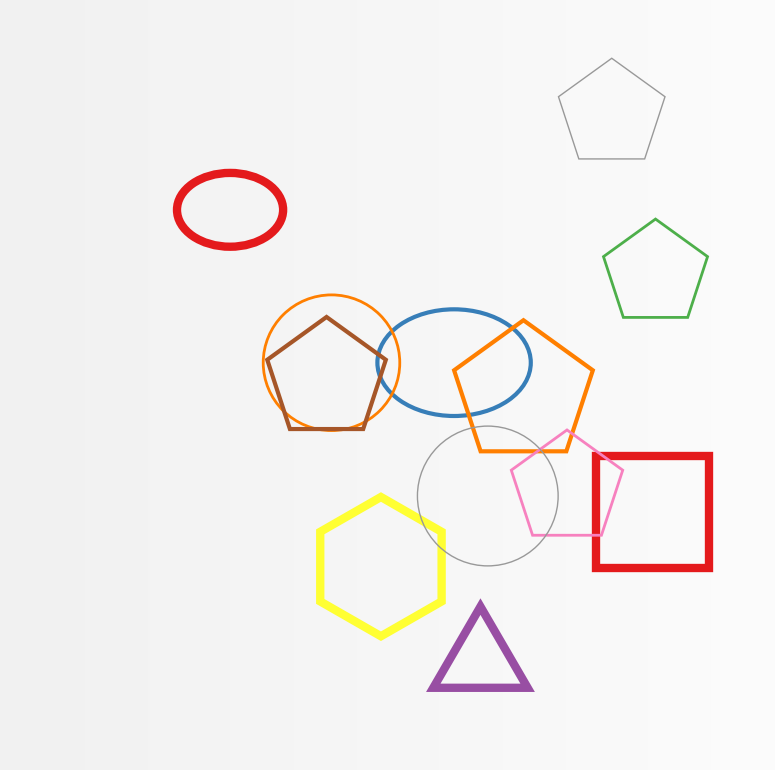[{"shape": "square", "thickness": 3, "radius": 0.36, "center": [0.842, 0.335]}, {"shape": "oval", "thickness": 3, "radius": 0.34, "center": [0.297, 0.728]}, {"shape": "oval", "thickness": 1.5, "radius": 0.49, "center": [0.586, 0.529]}, {"shape": "pentagon", "thickness": 1, "radius": 0.35, "center": [0.846, 0.645]}, {"shape": "triangle", "thickness": 3, "radius": 0.35, "center": [0.62, 0.142]}, {"shape": "pentagon", "thickness": 1.5, "radius": 0.47, "center": [0.675, 0.49]}, {"shape": "circle", "thickness": 1, "radius": 0.44, "center": [0.428, 0.529]}, {"shape": "hexagon", "thickness": 3, "radius": 0.45, "center": [0.492, 0.264]}, {"shape": "pentagon", "thickness": 1.5, "radius": 0.4, "center": [0.421, 0.508]}, {"shape": "pentagon", "thickness": 1, "radius": 0.38, "center": [0.732, 0.366]}, {"shape": "circle", "thickness": 0.5, "radius": 0.45, "center": [0.629, 0.356]}, {"shape": "pentagon", "thickness": 0.5, "radius": 0.36, "center": [0.789, 0.852]}]